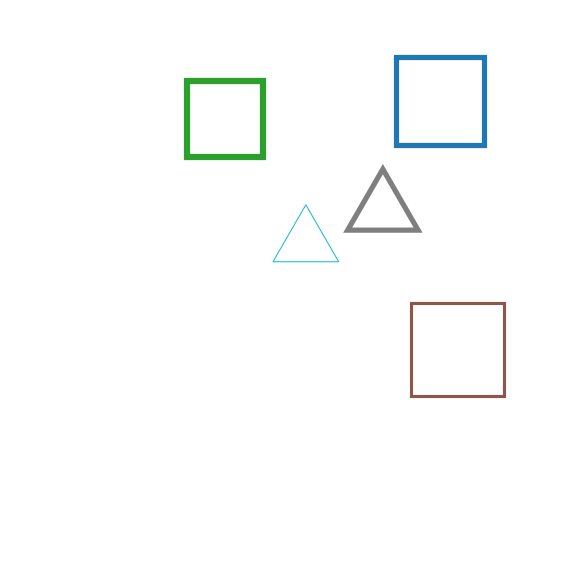[{"shape": "square", "thickness": 2.5, "radius": 0.38, "center": [0.762, 0.824]}, {"shape": "square", "thickness": 3, "radius": 0.33, "center": [0.389, 0.793]}, {"shape": "square", "thickness": 1.5, "radius": 0.4, "center": [0.792, 0.394]}, {"shape": "triangle", "thickness": 2.5, "radius": 0.35, "center": [0.663, 0.636]}, {"shape": "triangle", "thickness": 0.5, "radius": 0.33, "center": [0.53, 0.579]}]